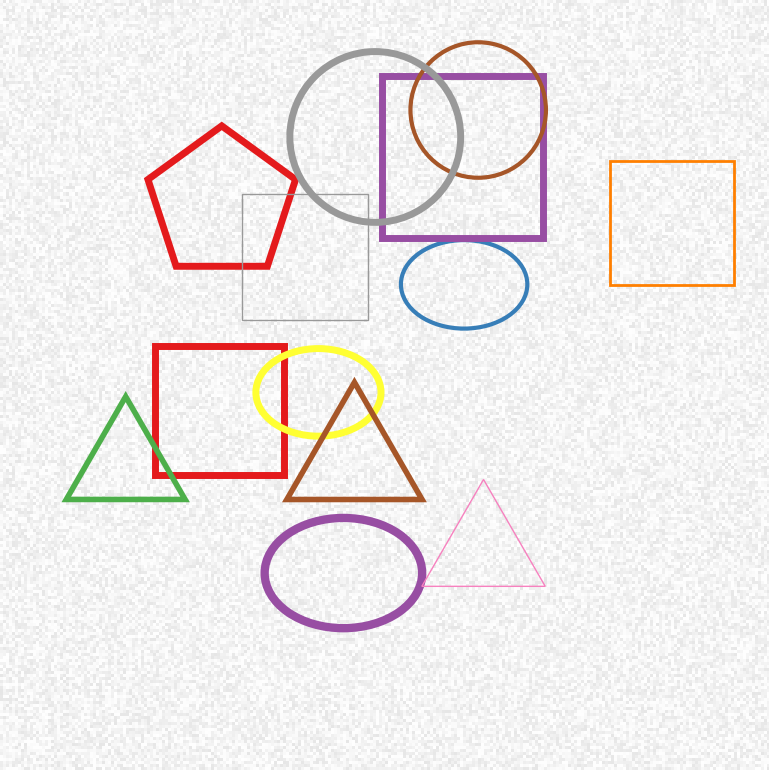[{"shape": "square", "thickness": 2.5, "radius": 0.42, "center": [0.285, 0.467]}, {"shape": "pentagon", "thickness": 2.5, "radius": 0.5, "center": [0.288, 0.736]}, {"shape": "oval", "thickness": 1.5, "radius": 0.41, "center": [0.603, 0.631]}, {"shape": "triangle", "thickness": 2, "radius": 0.45, "center": [0.163, 0.396]}, {"shape": "oval", "thickness": 3, "radius": 0.51, "center": [0.446, 0.256]}, {"shape": "square", "thickness": 2.5, "radius": 0.52, "center": [0.6, 0.796]}, {"shape": "square", "thickness": 1, "radius": 0.4, "center": [0.873, 0.711]}, {"shape": "oval", "thickness": 2.5, "radius": 0.41, "center": [0.414, 0.49]}, {"shape": "circle", "thickness": 1.5, "radius": 0.44, "center": [0.621, 0.857]}, {"shape": "triangle", "thickness": 2, "radius": 0.51, "center": [0.46, 0.402]}, {"shape": "triangle", "thickness": 0.5, "radius": 0.46, "center": [0.628, 0.285]}, {"shape": "square", "thickness": 0.5, "radius": 0.41, "center": [0.397, 0.666]}, {"shape": "circle", "thickness": 2.5, "radius": 0.55, "center": [0.487, 0.822]}]